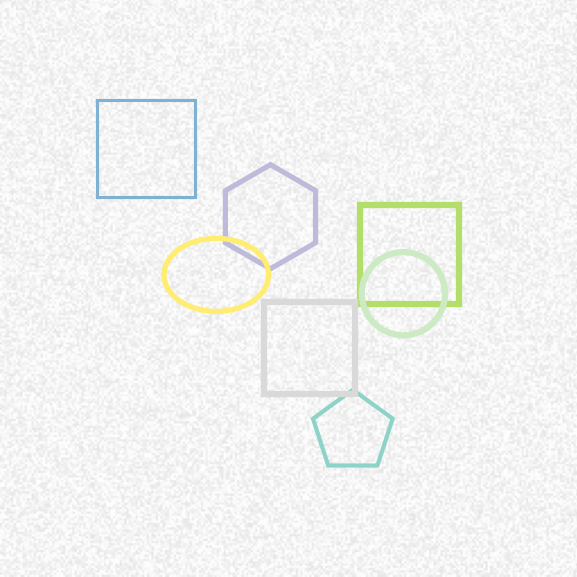[{"shape": "pentagon", "thickness": 2, "radius": 0.36, "center": [0.611, 0.252]}, {"shape": "hexagon", "thickness": 2.5, "radius": 0.45, "center": [0.468, 0.624]}, {"shape": "square", "thickness": 1.5, "radius": 0.42, "center": [0.253, 0.741]}, {"shape": "square", "thickness": 3, "radius": 0.43, "center": [0.709, 0.558]}, {"shape": "square", "thickness": 3, "radius": 0.4, "center": [0.536, 0.397]}, {"shape": "circle", "thickness": 3, "radius": 0.36, "center": [0.699, 0.491]}, {"shape": "oval", "thickness": 2.5, "radius": 0.45, "center": [0.375, 0.523]}]